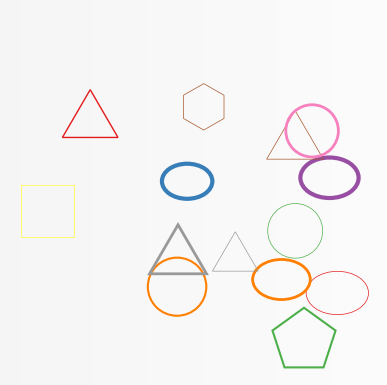[{"shape": "oval", "thickness": 0.5, "radius": 0.4, "center": [0.871, 0.239]}, {"shape": "triangle", "thickness": 1, "radius": 0.41, "center": [0.233, 0.684]}, {"shape": "oval", "thickness": 3, "radius": 0.33, "center": [0.483, 0.529]}, {"shape": "circle", "thickness": 0.5, "radius": 0.35, "center": [0.762, 0.4]}, {"shape": "pentagon", "thickness": 1.5, "radius": 0.43, "center": [0.785, 0.115]}, {"shape": "oval", "thickness": 3, "radius": 0.38, "center": [0.85, 0.538]}, {"shape": "oval", "thickness": 2, "radius": 0.37, "center": [0.726, 0.274]}, {"shape": "circle", "thickness": 1.5, "radius": 0.38, "center": [0.457, 0.255]}, {"shape": "square", "thickness": 0.5, "radius": 0.34, "center": [0.122, 0.452]}, {"shape": "triangle", "thickness": 0.5, "radius": 0.42, "center": [0.761, 0.629]}, {"shape": "hexagon", "thickness": 0.5, "radius": 0.3, "center": [0.526, 0.723]}, {"shape": "circle", "thickness": 2, "radius": 0.34, "center": [0.805, 0.66]}, {"shape": "triangle", "thickness": 2, "radius": 0.42, "center": [0.459, 0.331]}, {"shape": "triangle", "thickness": 0.5, "radius": 0.34, "center": [0.607, 0.33]}]